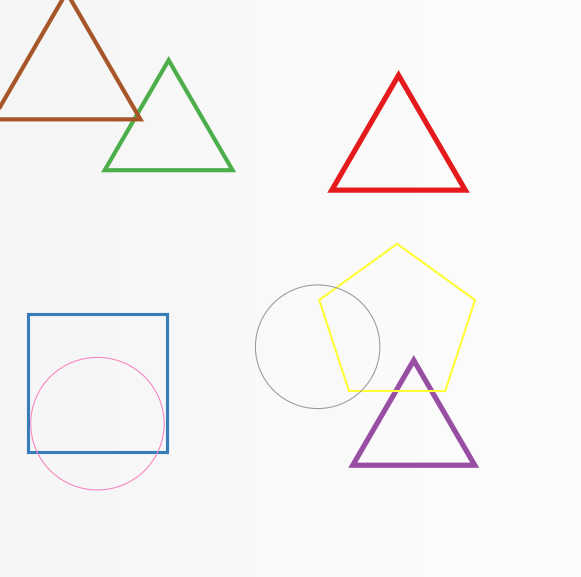[{"shape": "triangle", "thickness": 2.5, "radius": 0.66, "center": [0.686, 0.736]}, {"shape": "square", "thickness": 1.5, "radius": 0.6, "center": [0.168, 0.336]}, {"shape": "triangle", "thickness": 2, "radius": 0.64, "center": [0.29, 0.768]}, {"shape": "triangle", "thickness": 2.5, "radius": 0.61, "center": [0.712, 0.254]}, {"shape": "pentagon", "thickness": 1, "radius": 0.7, "center": [0.683, 0.436]}, {"shape": "triangle", "thickness": 2, "radius": 0.73, "center": [0.115, 0.866]}, {"shape": "circle", "thickness": 0.5, "radius": 0.57, "center": [0.168, 0.266]}, {"shape": "circle", "thickness": 0.5, "radius": 0.54, "center": [0.546, 0.399]}]